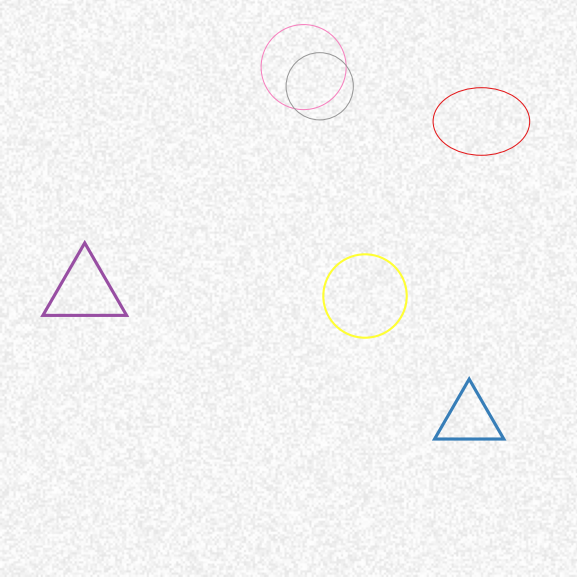[{"shape": "oval", "thickness": 0.5, "radius": 0.42, "center": [0.834, 0.789]}, {"shape": "triangle", "thickness": 1.5, "radius": 0.35, "center": [0.812, 0.274]}, {"shape": "triangle", "thickness": 1.5, "radius": 0.42, "center": [0.147, 0.495]}, {"shape": "circle", "thickness": 1, "radius": 0.36, "center": [0.632, 0.487]}, {"shape": "circle", "thickness": 0.5, "radius": 0.37, "center": [0.526, 0.883]}, {"shape": "circle", "thickness": 0.5, "radius": 0.29, "center": [0.554, 0.85]}]